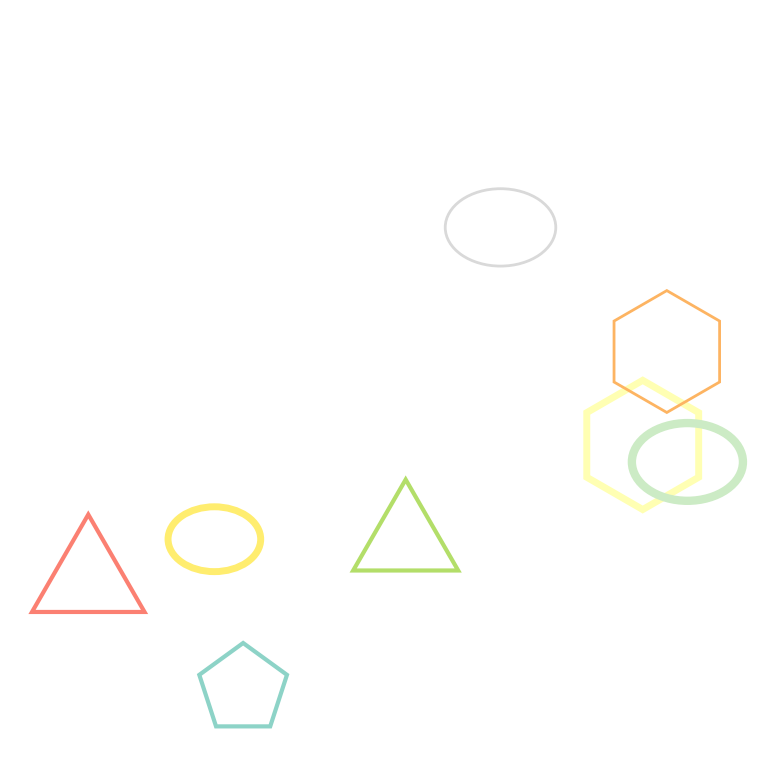[{"shape": "pentagon", "thickness": 1.5, "radius": 0.3, "center": [0.316, 0.105]}, {"shape": "hexagon", "thickness": 2.5, "radius": 0.42, "center": [0.835, 0.422]}, {"shape": "triangle", "thickness": 1.5, "radius": 0.42, "center": [0.115, 0.247]}, {"shape": "hexagon", "thickness": 1, "radius": 0.4, "center": [0.866, 0.543]}, {"shape": "triangle", "thickness": 1.5, "radius": 0.39, "center": [0.527, 0.298]}, {"shape": "oval", "thickness": 1, "radius": 0.36, "center": [0.65, 0.705]}, {"shape": "oval", "thickness": 3, "radius": 0.36, "center": [0.893, 0.4]}, {"shape": "oval", "thickness": 2.5, "radius": 0.3, "center": [0.278, 0.3]}]